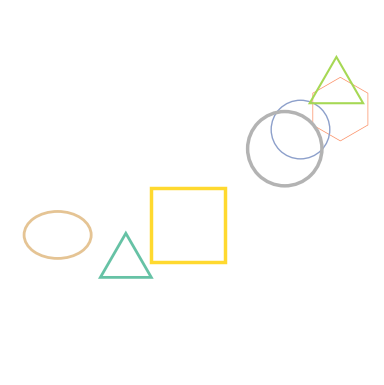[{"shape": "triangle", "thickness": 2, "radius": 0.38, "center": [0.327, 0.318]}, {"shape": "hexagon", "thickness": 0.5, "radius": 0.41, "center": [0.884, 0.717]}, {"shape": "circle", "thickness": 1, "radius": 0.38, "center": [0.78, 0.663]}, {"shape": "triangle", "thickness": 1.5, "radius": 0.4, "center": [0.874, 0.772]}, {"shape": "square", "thickness": 2.5, "radius": 0.48, "center": [0.489, 0.415]}, {"shape": "oval", "thickness": 2, "radius": 0.44, "center": [0.15, 0.39]}, {"shape": "circle", "thickness": 2.5, "radius": 0.48, "center": [0.74, 0.614]}]